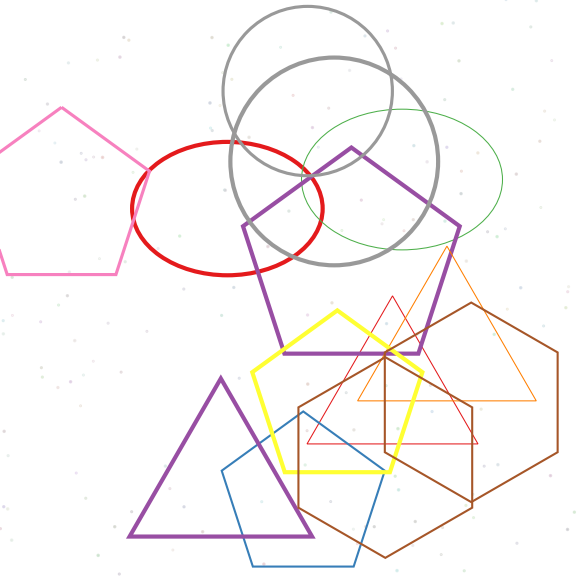[{"shape": "oval", "thickness": 2, "radius": 0.82, "center": [0.394, 0.638]}, {"shape": "triangle", "thickness": 0.5, "radius": 0.85, "center": [0.68, 0.316]}, {"shape": "pentagon", "thickness": 1, "radius": 0.74, "center": [0.525, 0.138]}, {"shape": "oval", "thickness": 0.5, "radius": 0.87, "center": [0.696, 0.688]}, {"shape": "triangle", "thickness": 2, "radius": 0.91, "center": [0.382, 0.161]}, {"shape": "pentagon", "thickness": 2, "radius": 0.99, "center": [0.608, 0.546]}, {"shape": "triangle", "thickness": 0.5, "radius": 0.89, "center": [0.774, 0.394]}, {"shape": "pentagon", "thickness": 2, "radius": 0.77, "center": [0.584, 0.307]}, {"shape": "hexagon", "thickness": 1, "radius": 0.86, "center": [0.816, 0.302]}, {"shape": "hexagon", "thickness": 1, "radius": 0.87, "center": [0.667, 0.207]}, {"shape": "pentagon", "thickness": 1.5, "radius": 0.8, "center": [0.107, 0.653]}, {"shape": "circle", "thickness": 2, "radius": 0.9, "center": [0.579, 0.72]}, {"shape": "circle", "thickness": 1.5, "radius": 0.73, "center": [0.533, 0.841]}]